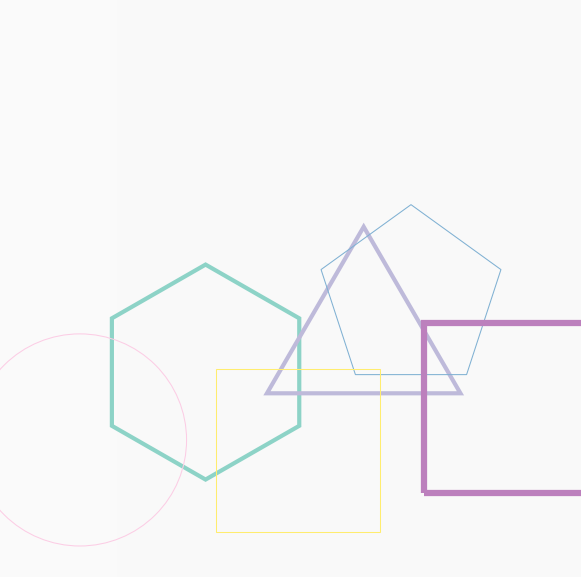[{"shape": "hexagon", "thickness": 2, "radius": 0.93, "center": [0.354, 0.355]}, {"shape": "triangle", "thickness": 2, "radius": 0.96, "center": [0.626, 0.414]}, {"shape": "pentagon", "thickness": 0.5, "radius": 0.81, "center": [0.707, 0.482]}, {"shape": "circle", "thickness": 0.5, "radius": 0.92, "center": [0.137, 0.237]}, {"shape": "square", "thickness": 3, "radius": 0.73, "center": [0.876, 0.293]}, {"shape": "square", "thickness": 0.5, "radius": 0.71, "center": [0.513, 0.219]}]